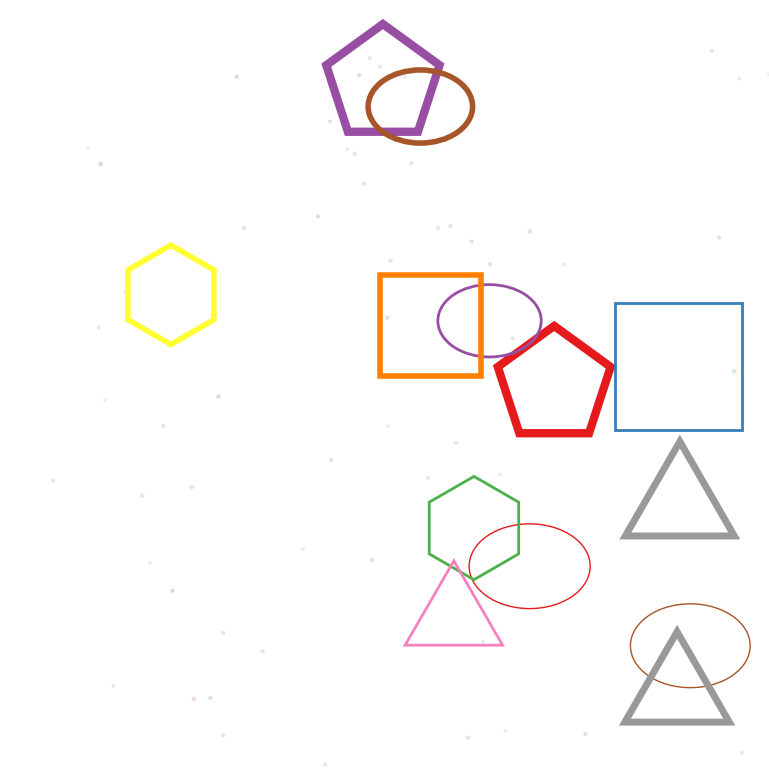[{"shape": "oval", "thickness": 0.5, "radius": 0.39, "center": [0.688, 0.265]}, {"shape": "pentagon", "thickness": 3, "radius": 0.39, "center": [0.72, 0.5]}, {"shape": "square", "thickness": 1, "radius": 0.41, "center": [0.881, 0.524]}, {"shape": "hexagon", "thickness": 1, "radius": 0.34, "center": [0.616, 0.314]}, {"shape": "pentagon", "thickness": 3, "radius": 0.39, "center": [0.497, 0.891]}, {"shape": "oval", "thickness": 1, "radius": 0.34, "center": [0.636, 0.583]}, {"shape": "square", "thickness": 2, "radius": 0.33, "center": [0.559, 0.577]}, {"shape": "hexagon", "thickness": 2, "radius": 0.32, "center": [0.222, 0.617]}, {"shape": "oval", "thickness": 2, "radius": 0.34, "center": [0.546, 0.862]}, {"shape": "oval", "thickness": 0.5, "radius": 0.39, "center": [0.896, 0.161]}, {"shape": "triangle", "thickness": 1, "radius": 0.37, "center": [0.589, 0.199]}, {"shape": "triangle", "thickness": 2.5, "radius": 0.39, "center": [0.879, 0.101]}, {"shape": "triangle", "thickness": 2.5, "radius": 0.41, "center": [0.883, 0.345]}]